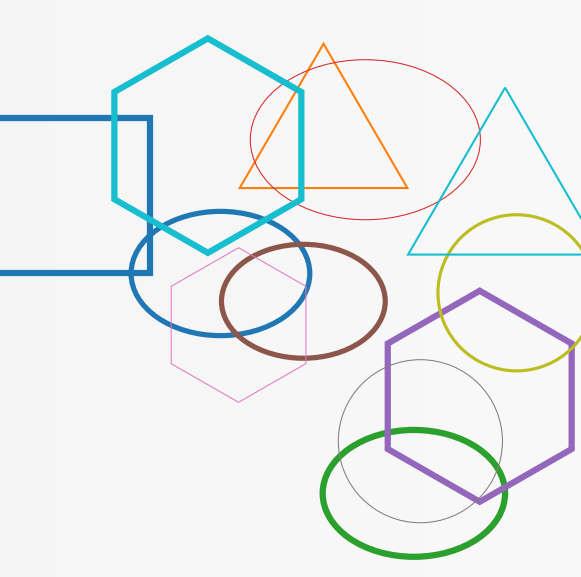[{"shape": "oval", "thickness": 2.5, "radius": 0.77, "center": [0.379, 0.526]}, {"shape": "square", "thickness": 3, "radius": 0.67, "center": [0.123, 0.661]}, {"shape": "triangle", "thickness": 1, "radius": 0.83, "center": [0.557, 0.757]}, {"shape": "oval", "thickness": 3, "radius": 0.78, "center": [0.712, 0.145]}, {"shape": "oval", "thickness": 0.5, "radius": 0.99, "center": [0.629, 0.757]}, {"shape": "hexagon", "thickness": 3, "radius": 0.91, "center": [0.825, 0.313]}, {"shape": "oval", "thickness": 2.5, "radius": 0.7, "center": [0.522, 0.477]}, {"shape": "hexagon", "thickness": 0.5, "radius": 0.67, "center": [0.41, 0.436]}, {"shape": "circle", "thickness": 0.5, "radius": 0.71, "center": [0.723, 0.235]}, {"shape": "circle", "thickness": 1.5, "radius": 0.68, "center": [0.889, 0.492]}, {"shape": "hexagon", "thickness": 3, "radius": 0.93, "center": [0.358, 0.747]}, {"shape": "triangle", "thickness": 1, "radius": 0.96, "center": [0.869, 0.655]}]